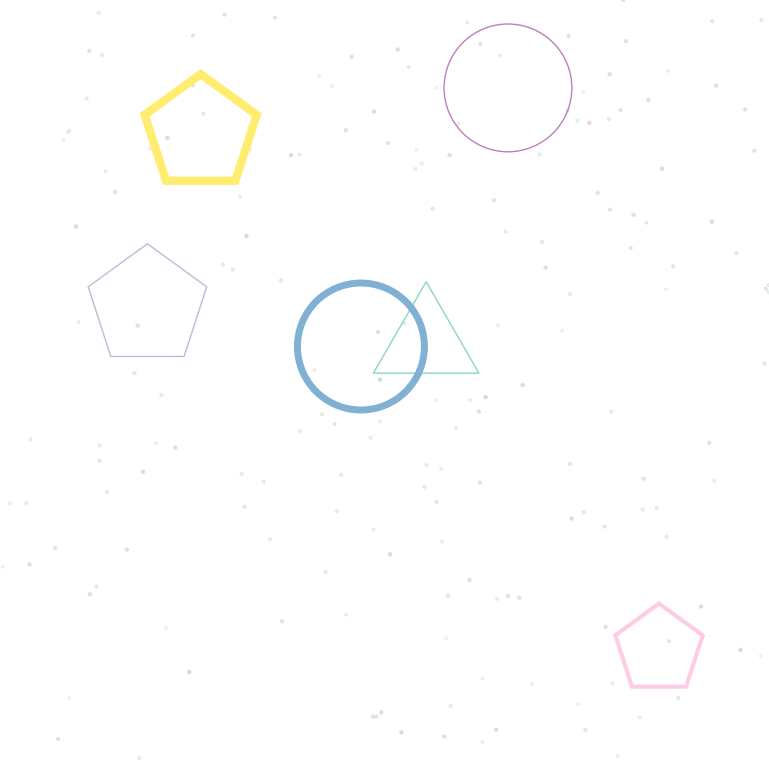[{"shape": "triangle", "thickness": 0.5, "radius": 0.4, "center": [0.553, 0.555]}, {"shape": "pentagon", "thickness": 0.5, "radius": 0.4, "center": [0.192, 0.602]}, {"shape": "circle", "thickness": 2.5, "radius": 0.41, "center": [0.469, 0.55]}, {"shape": "pentagon", "thickness": 1.5, "radius": 0.3, "center": [0.856, 0.157]}, {"shape": "circle", "thickness": 0.5, "radius": 0.41, "center": [0.66, 0.886]}, {"shape": "pentagon", "thickness": 3, "radius": 0.38, "center": [0.261, 0.827]}]